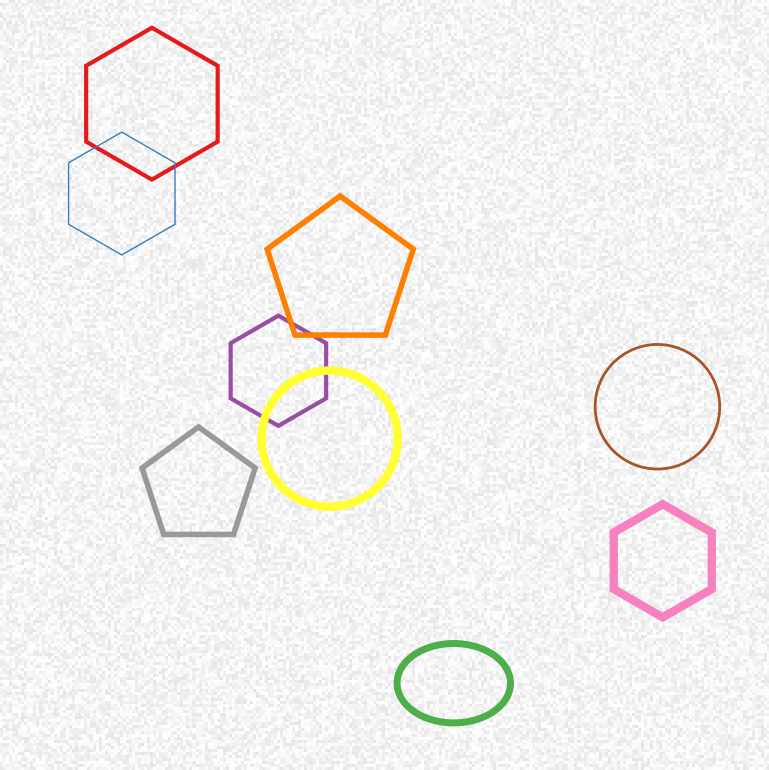[{"shape": "hexagon", "thickness": 1.5, "radius": 0.49, "center": [0.197, 0.865]}, {"shape": "hexagon", "thickness": 0.5, "radius": 0.4, "center": [0.158, 0.749]}, {"shape": "oval", "thickness": 2.5, "radius": 0.37, "center": [0.589, 0.113]}, {"shape": "hexagon", "thickness": 1.5, "radius": 0.36, "center": [0.362, 0.519]}, {"shape": "pentagon", "thickness": 2, "radius": 0.5, "center": [0.442, 0.646]}, {"shape": "circle", "thickness": 3, "radius": 0.44, "center": [0.428, 0.43]}, {"shape": "circle", "thickness": 1, "radius": 0.4, "center": [0.854, 0.472]}, {"shape": "hexagon", "thickness": 3, "radius": 0.37, "center": [0.861, 0.272]}, {"shape": "pentagon", "thickness": 2, "radius": 0.39, "center": [0.258, 0.368]}]